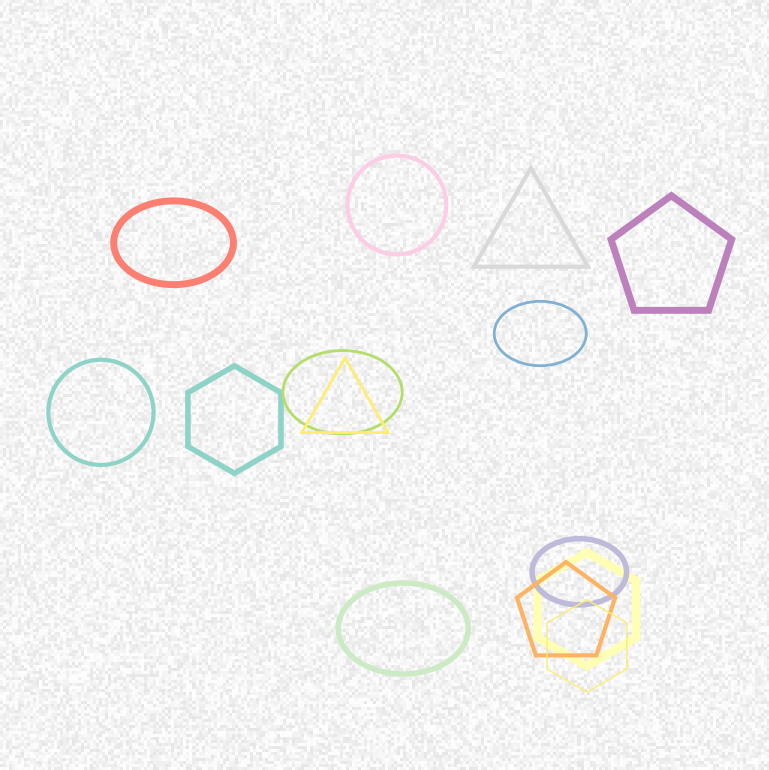[{"shape": "circle", "thickness": 1.5, "radius": 0.34, "center": [0.131, 0.464]}, {"shape": "hexagon", "thickness": 2, "radius": 0.35, "center": [0.304, 0.455]}, {"shape": "hexagon", "thickness": 3, "radius": 0.37, "center": [0.762, 0.209]}, {"shape": "oval", "thickness": 2, "radius": 0.31, "center": [0.752, 0.257]}, {"shape": "oval", "thickness": 2.5, "radius": 0.39, "center": [0.225, 0.685]}, {"shape": "oval", "thickness": 1, "radius": 0.3, "center": [0.702, 0.567]}, {"shape": "pentagon", "thickness": 1.5, "radius": 0.33, "center": [0.735, 0.203]}, {"shape": "oval", "thickness": 1, "radius": 0.39, "center": [0.445, 0.491]}, {"shape": "circle", "thickness": 1.5, "radius": 0.32, "center": [0.515, 0.734]}, {"shape": "triangle", "thickness": 1.5, "radius": 0.43, "center": [0.69, 0.696]}, {"shape": "pentagon", "thickness": 2.5, "radius": 0.41, "center": [0.872, 0.664]}, {"shape": "oval", "thickness": 2, "radius": 0.42, "center": [0.524, 0.184]}, {"shape": "triangle", "thickness": 1, "radius": 0.32, "center": [0.448, 0.471]}, {"shape": "hexagon", "thickness": 0.5, "radius": 0.3, "center": [0.762, 0.161]}]